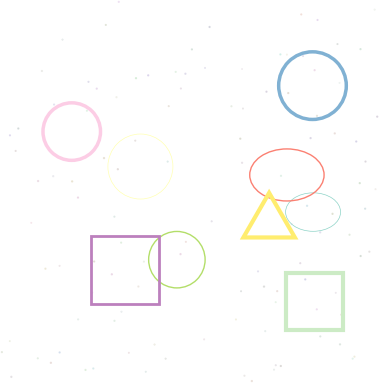[{"shape": "oval", "thickness": 0.5, "radius": 0.36, "center": [0.813, 0.449]}, {"shape": "circle", "thickness": 0.5, "radius": 0.42, "center": [0.365, 0.567]}, {"shape": "oval", "thickness": 1, "radius": 0.48, "center": [0.745, 0.546]}, {"shape": "circle", "thickness": 2.5, "radius": 0.44, "center": [0.812, 0.778]}, {"shape": "circle", "thickness": 1, "radius": 0.37, "center": [0.459, 0.326]}, {"shape": "circle", "thickness": 2.5, "radius": 0.37, "center": [0.186, 0.658]}, {"shape": "square", "thickness": 2, "radius": 0.44, "center": [0.324, 0.298]}, {"shape": "square", "thickness": 3, "radius": 0.37, "center": [0.818, 0.217]}, {"shape": "triangle", "thickness": 3, "radius": 0.39, "center": [0.699, 0.422]}]